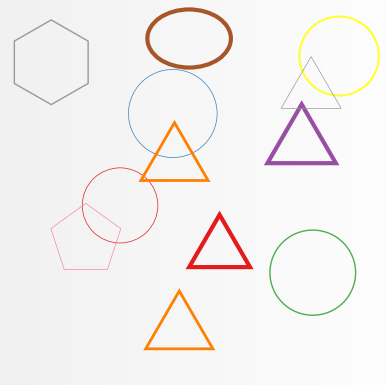[{"shape": "triangle", "thickness": 3, "radius": 0.45, "center": [0.567, 0.352]}, {"shape": "circle", "thickness": 0.5, "radius": 0.49, "center": [0.31, 0.466]}, {"shape": "circle", "thickness": 0.5, "radius": 0.57, "center": [0.446, 0.705]}, {"shape": "circle", "thickness": 1, "radius": 0.55, "center": [0.807, 0.292]}, {"shape": "triangle", "thickness": 3, "radius": 0.51, "center": [0.778, 0.627]}, {"shape": "triangle", "thickness": 2, "radius": 0.5, "center": [0.45, 0.581]}, {"shape": "triangle", "thickness": 2, "radius": 0.5, "center": [0.463, 0.144]}, {"shape": "circle", "thickness": 1.5, "radius": 0.51, "center": [0.875, 0.854]}, {"shape": "oval", "thickness": 3, "radius": 0.54, "center": [0.488, 0.9]}, {"shape": "pentagon", "thickness": 0.5, "radius": 0.47, "center": [0.221, 0.377]}, {"shape": "triangle", "thickness": 0.5, "radius": 0.45, "center": [0.803, 0.763]}, {"shape": "hexagon", "thickness": 1, "radius": 0.55, "center": [0.132, 0.838]}]